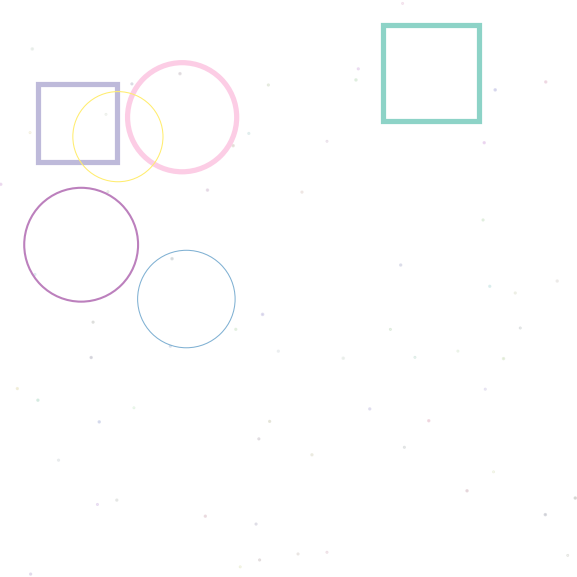[{"shape": "square", "thickness": 2.5, "radius": 0.42, "center": [0.746, 0.872]}, {"shape": "square", "thickness": 2.5, "radius": 0.34, "center": [0.134, 0.786]}, {"shape": "circle", "thickness": 0.5, "radius": 0.42, "center": [0.323, 0.481]}, {"shape": "circle", "thickness": 2.5, "radius": 0.47, "center": [0.315, 0.796]}, {"shape": "circle", "thickness": 1, "radius": 0.49, "center": [0.141, 0.575]}, {"shape": "circle", "thickness": 0.5, "radius": 0.39, "center": [0.204, 0.762]}]